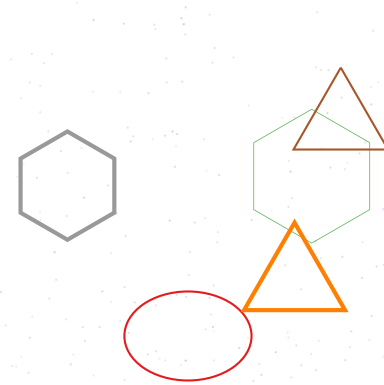[{"shape": "oval", "thickness": 1.5, "radius": 0.83, "center": [0.488, 0.127]}, {"shape": "hexagon", "thickness": 0.5, "radius": 0.87, "center": [0.81, 0.542]}, {"shape": "triangle", "thickness": 3, "radius": 0.76, "center": [0.765, 0.27]}, {"shape": "triangle", "thickness": 1.5, "radius": 0.71, "center": [0.885, 0.683]}, {"shape": "hexagon", "thickness": 3, "radius": 0.7, "center": [0.175, 0.518]}]